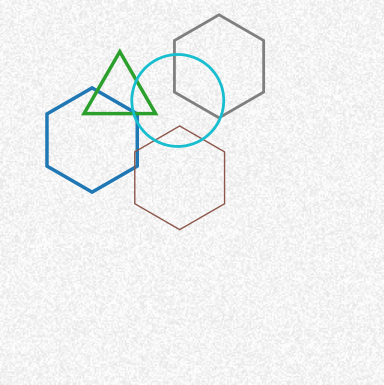[{"shape": "hexagon", "thickness": 2.5, "radius": 0.68, "center": [0.239, 0.636]}, {"shape": "triangle", "thickness": 2.5, "radius": 0.54, "center": [0.311, 0.759]}, {"shape": "hexagon", "thickness": 1, "radius": 0.67, "center": [0.467, 0.538]}, {"shape": "hexagon", "thickness": 2, "radius": 0.67, "center": [0.569, 0.828]}, {"shape": "circle", "thickness": 2, "radius": 0.6, "center": [0.462, 0.739]}]